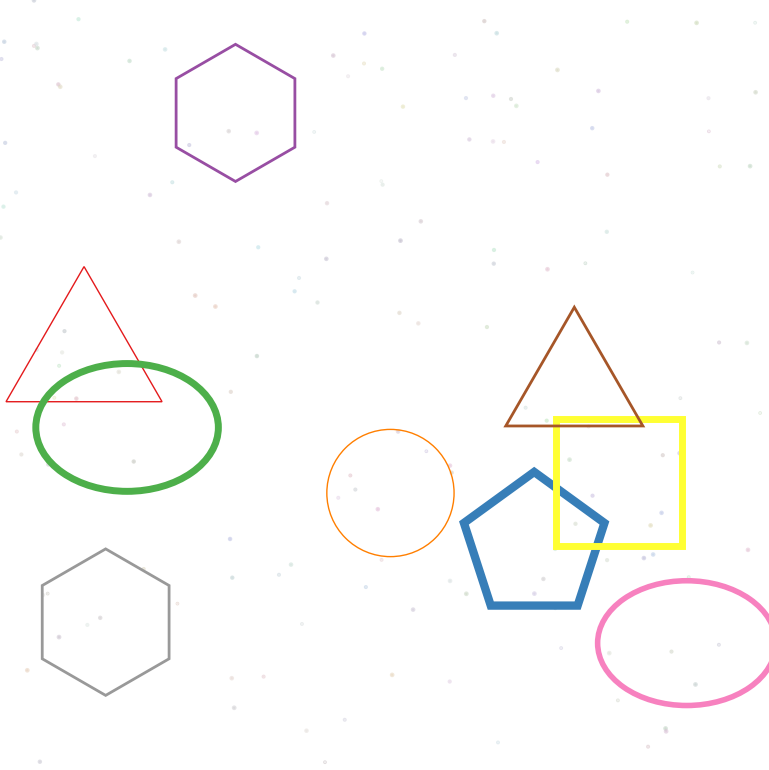[{"shape": "triangle", "thickness": 0.5, "radius": 0.58, "center": [0.109, 0.537]}, {"shape": "pentagon", "thickness": 3, "radius": 0.48, "center": [0.694, 0.291]}, {"shape": "oval", "thickness": 2.5, "radius": 0.59, "center": [0.165, 0.445]}, {"shape": "hexagon", "thickness": 1, "radius": 0.45, "center": [0.306, 0.853]}, {"shape": "circle", "thickness": 0.5, "radius": 0.41, "center": [0.507, 0.36]}, {"shape": "square", "thickness": 2.5, "radius": 0.41, "center": [0.804, 0.373]}, {"shape": "triangle", "thickness": 1, "radius": 0.51, "center": [0.746, 0.498]}, {"shape": "oval", "thickness": 2, "radius": 0.58, "center": [0.892, 0.165]}, {"shape": "hexagon", "thickness": 1, "radius": 0.48, "center": [0.137, 0.192]}]